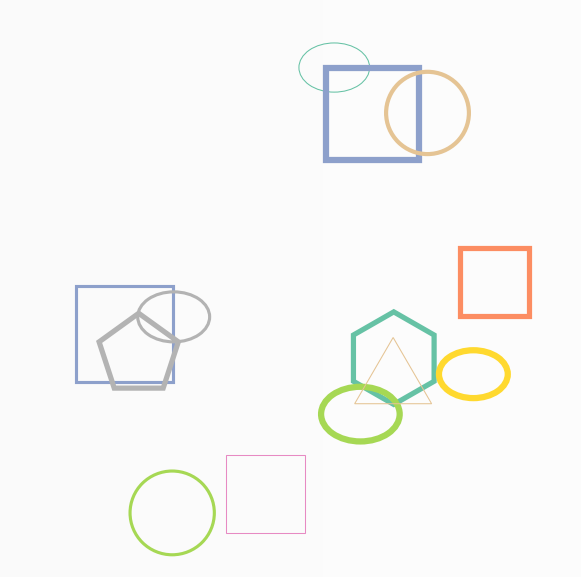[{"shape": "hexagon", "thickness": 2.5, "radius": 0.4, "center": [0.677, 0.379]}, {"shape": "oval", "thickness": 0.5, "radius": 0.3, "center": [0.575, 0.882]}, {"shape": "square", "thickness": 2.5, "radius": 0.3, "center": [0.85, 0.511]}, {"shape": "square", "thickness": 3, "radius": 0.4, "center": [0.641, 0.802]}, {"shape": "square", "thickness": 1.5, "radius": 0.42, "center": [0.214, 0.421]}, {"shape": "square", "thickness": 0.5, "radius": 0.34, "center": [0.457, 0.144]}, {"shape": "oval", "thickness": 3, "radius": 0.34, "center": [0.62, 0.282]}, {"shape": "circle", "thickness": 1.5, "radius": 0.36, "center": [0.296, 0.111]}, {"shape": "oval", "thickness": 3, "radius": 0.3, "center": [0.814, 0.351]}, {"shape": "triangle", "thickness": 0.5, "radius": 0.38, "center": [0.676, 0.338]}, {"shape": "circle", "thickness": 2, "radius": 0.36, "center": [0.735, 0.804]}, {"shape": "oval", "thickness": 1.5, "radius": 0.31, "center": [0.299, 0.45]}, {"shape": "pentagon", "thickness": 2.5, "radius": 0.36, "center": [0.239, 0.385]}]